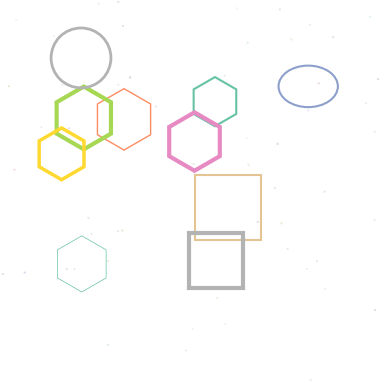[{"shape": "hexagon", "thickness": 1.5, "radius": 0.32, "center": [0.558, 0.736]}, {"shape": "hexagon", "thickness": 0.5, "radius": 0.36, "center": [0.212, 0.315]}, {"shape": "hexagon", "thickness": 1, "radius": 0.4, "center": [0.322, 0.69]}, {"shape": "oval", "thickness": 1.5, "radius": 0.39, "center": [0.801, 0.776]}, {"shape": "hexagon", "thickness": 3, "radius": 0.38, "center": [0.505, 0.632]}, {"shape": "hexagon", "thickness": 3, "radius": 0.41, "center": [0.218, 0.694]}, {"shape": "hexagon", "thickness": 2.5, "radius": 0.34, "center": [0.16, 0.6]}, {"shape": "square", "thickness": 1.5, "radius": 0.43, "center": [0.593, 0.462]}, {"shape": "circle", "thickness": 2, "radius": 0.39, "center": [0.21, 0.85]}, {"shape": "square", "thickness": 3, "radius": 0.36, "center": [0.561, 0.323]}]